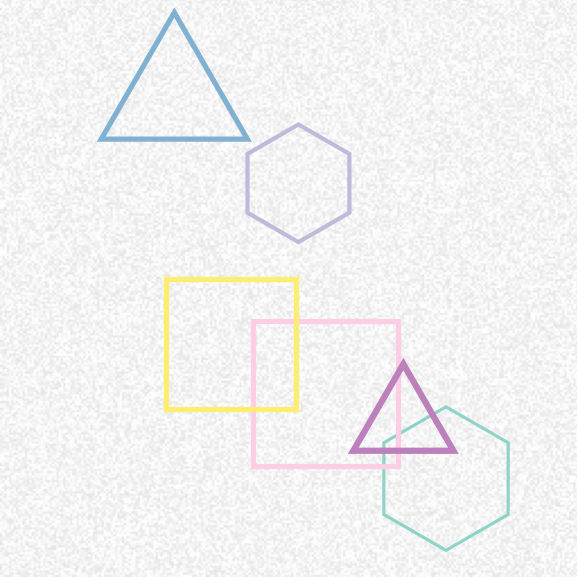[{"shape": "hexagon", "thickness": 1.5, "radius": 0.62, "center": [0.772, 0.17]}, {"shape": "hexagon", "thickness": 2, "radius": 0.51, "center": [0.517, 0.682]}, {"shape": "triangle", "thickness": 2.5, "radius": 0.73, "center": [0.302, 0.831]}, {"shape": "square", "thickness": 2.5, "radius": 0.63, "center": [0.563, 0.317]}, {"shape": "triangle", "thickness": 3, "radius": 0.5, "center": [0.698, 0.269]}, {"shape": "square", "thickness": 2.5, "radius": 0.56, "center": [0.399, 0.403]}]